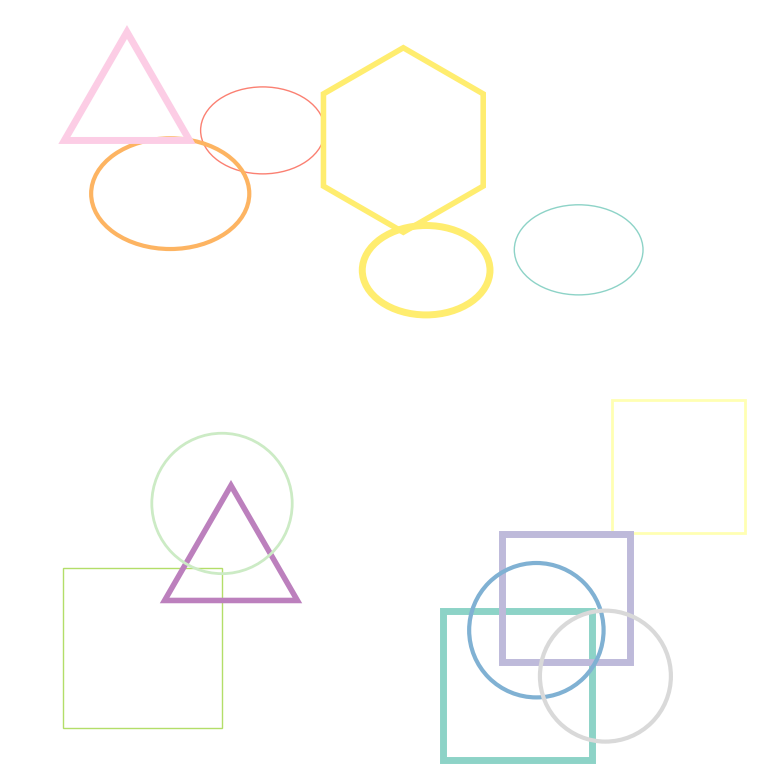[{"shape": "oval", "thickness": 0.5, "radius": 0.42, "center": [0.752, 0.676]}, {"shape": "square", "thickness": 2.5, "radius": 0.48, "center": [0.672, 0.11]}, {"shape": "square", "thickness": 1, "radius": 0.43, "center": [0.881, 0.394]}, {"shape": "square", "thickness": 2.5, "radius": 0.42, "center": [0.735, 0.224]}, {"shape": "oval", "thickness": 0.5, "radius": 0.4, "center": [0.341, 0.831]}, {"shape": "circle", "thickness": 1.5, "radius": 0.44, "center": [0.697, 0.182]}, {"shape": "oval", "thickness": 1.5, "radius": 0.51, "center": [0.221, 0.748]}, {"shape": "square", "thickness": 0.5, "radius": 0.52, "center": [0.185, 0.158]}, {"shape": "triangle", "thickness": 2.5, "radius": 0.47, "center": [0.165, 0.865]}, {"shape": "circle", "thickness": 1.5, "radius": 0.43, "center": [0.786, 0.122]}, {"shape": "triangle", "thickness": 2, "radius": 0.5, "center": [0.3, 0.27]}, {"shape": "circle", "thickness": 1, "radius": 0.46, "center": [0.288, 0.346]}, {"shape": "hexagon", "thickness": 2, "radius": 0.6, "center": [0.524, 0.818]}, {"shape": "oval", "thickness": 2.5, "radius": 0.41, "center": [0.553, 0.649]}]